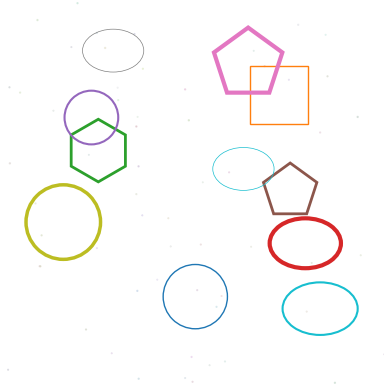[{"shape": "circle", "thickness": 1, "radius": 0.42, "center": [0.507, 0.23]}, {"shape": "square", "thickness": 1, "radius": 0.38, "center": [0.724, 0.753]}, {"shape": "hexagon", "thickness": 2, "radius": 0.41, "center": [0.255, 0.609]}, {"shape": "oval", "thickness": 3, "radius": 0.46, "center": [0.793, 0.368]}, {"shape": "circle", "thickness": 1.5, "radius": 0.35, "center": [0.237, 0.695]}, {"shape": "pentagon", "thickness": 2, "radius": 0.36, "center": [0.754, 0.504]}, {"shape": "pentagon", "thickness": 3, "radius": 0.47, "center": [0.645, 0.835]}, {"shape": "oval", "thickness": 0.5, "radius": 0.4, "center": [0.294, 0.869]}, {"shape": "circle", "thickness": 2.5, "radius": 0.48, "center": [0.164, 0.423]}, {"shape": "oval", "thickness": 0.5, "radius": 0.4, "center": [0.632, 0.561]}, {"shape": "oval", "thickness": 1.5, "radius": 0.49, "center": [0.832, 0.198]}]